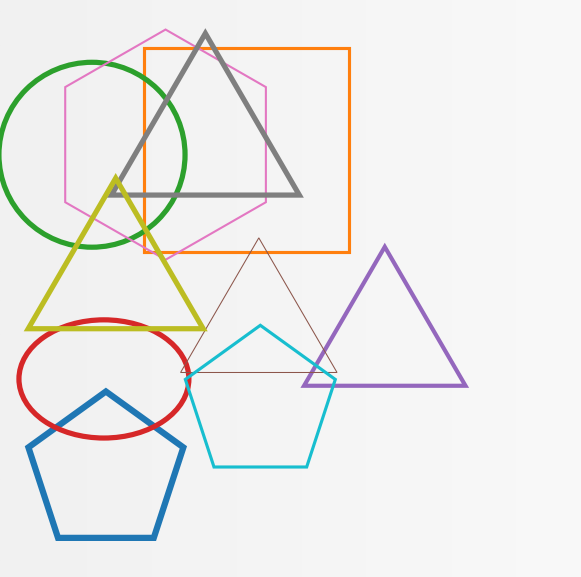[{"shape": "pentagon", "thickness": 3, "radius": 0.7, "center": [0.182, 0.181]}, {"shape": "square", "thickness": 1.5, "radius": 0.88, "center": [0.424, 0.74]}, {"shape": "circle", "thickness": 2.5, "radius": 0.8, "center": [0.158, 0.731]}, {"shape": "oval", "thickness": 2.5, "radius": 0.73, "center": [0.179, 0.343]}, {"shape": "triangle", "thickness": 2, "radius": 0.8, "center": [0.662, 0.411]}, {"shape": "triangle", "thickness": 0.5, "radius": 0.78, "center": [0.445, 0.432]}, {"shape": "hexagon", "thickness": 1, "radius": 1.0, "center": [0.285, 0.749]}, {"shape": "triangle", "thickness": 2.5, "radius": 0.93, "center": [0.353, 0.755]}, {"shape": "triangle", "thickness": 2.5, "radius": 0.87, "center": [0.199, 0.517]}, {"shape": "pentagon", "thickness": 1.5, "radius": 0.68, "center": [0.448, 0.3]}]